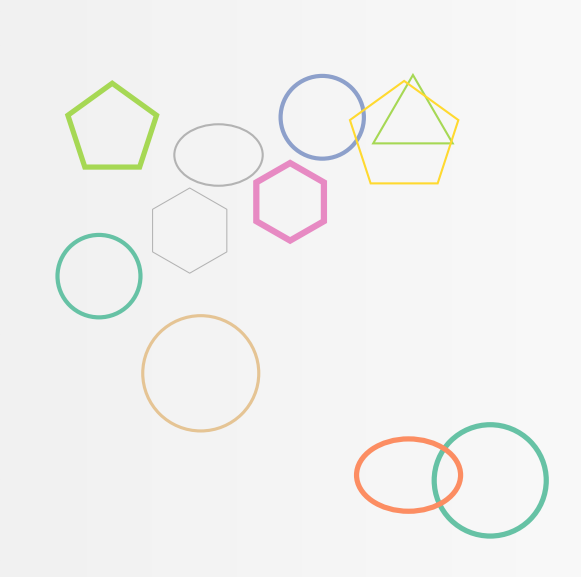[{"shape": "circle", "thickness": 2.5, "radius": 0.48, "center": [0.843, 0.167]}, {"shape": "circle", "thickness": 2, "radius": 0.36, "center": [0.17, 0.521]}, {"shape": "oval", "thickness": 2.5, "radius": 0.45, "center": [0.703, 0.176]}, {"shape": "circle", "thickness": 2, "radius": 0.36, "center": [0.554, 0.796]}, {"shape": "hexagon", "thickness": 3, "radius": 0.34, "center": [0.499, 0.65]}, {"shape": "triangle", "thickness": 1, "radius": 0.39, "center": [0.71, 0.79]}, {"shape": "pentagon", "thickness": 2.5, "radius": 0.4, "center": [0.193, 0.775]}, {"shape": "pentagon", "thickness": 1, "radius": 0.49, "center": [0.695, 0.761]}, {"shape": "circle", "thickness": 1.5, "radius": 0.5, "center": [0.345, 0.353]}, {"shape": "hexagon", "thickness": 0.5, "radius": 0.37, "center": [0.326, 0.6]}, {"shape": "oval", "thickness": 1, "radius": 0.38, "center": [0.376, 0.731]}]